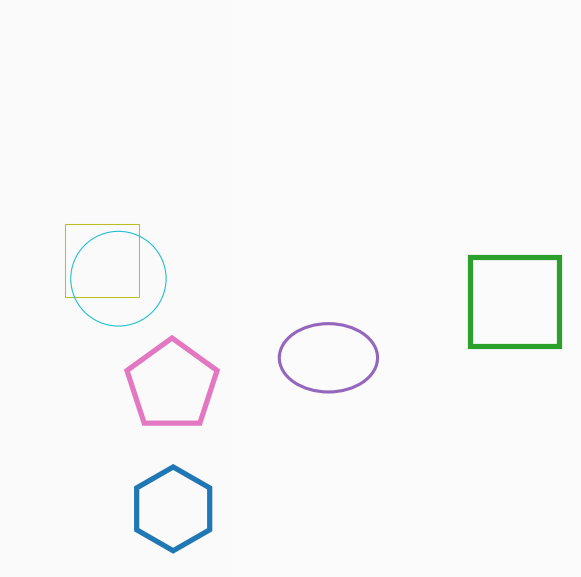[{"shape": "hexagon", "thickness": 2.5, "radius": 0.36, "center": [0.298, 0.118]}, {"shape": "square", "thickness": 2.5, "radius": 0.39, "center": [0.885, 0.476]}, {"shape": "oval", "thickness": 1.5, "radius": 0.42, "center": [0.565, 0.38]}, {"shape": "pentagon", "thickness": 2.5, "radius": 0.41, "center": [0.296, 0.332]}, {"shape": "square", "thickness": 0.5, "radius": 0.32, "center": [0.176, 0.548]}, {"shape": "circle", "thickness": 0.5, "radius": 0.41, "center": [0.204, 0.517]}]